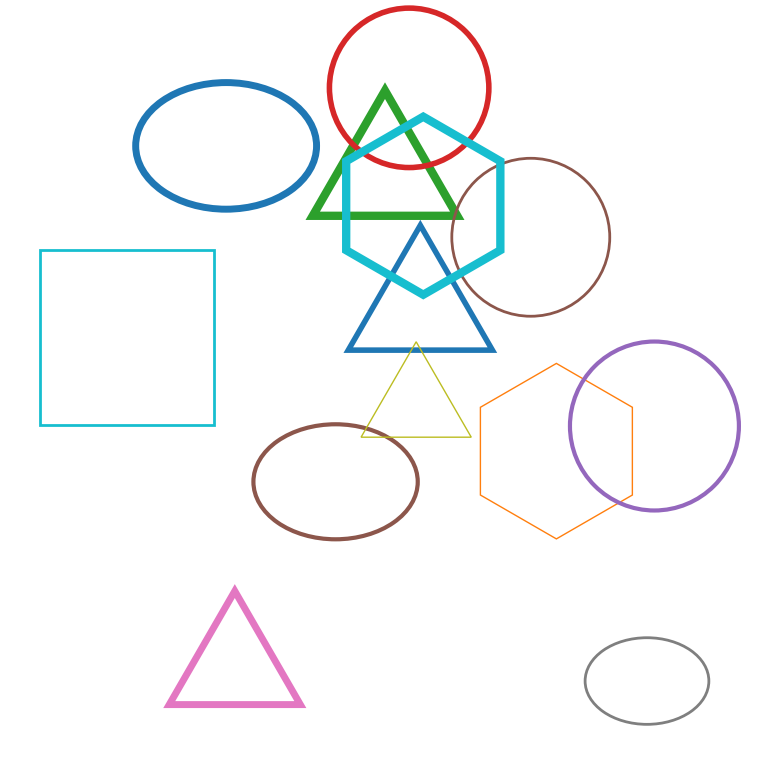[{"shape": "oval", "thickness": 2.5, "radius": 0.59, "center": [0.294, 0.811]}, {"shape": "triangle", "thickness": 2, "radius": 0.54, "center": [0.546, 0.599]}, {"shape": "hexagon", "thickness": 0.5, "radius": 0.57, "center": [0.723, 0.414]}, {"shape": "triangle", "thickness": 3, "radius": 0.54, "center": [0.5, 0.774]}, {"shape": "circle", "thickness": 2, "radius": 0.52, "center": [0.531, 0.886]}, {"shape": "circle", "thickness": 1.5, "radius": 0.55, "center": [0.85, 0.447]}, {"shape": "circle", "thickness": 1, "radius": 0.51, "center": [0.689, 0.692]}, {"shape": "oval", "thickness": 1.5, "radius": 0.53, "center": [0.436, 0.374]}, {"shape": "triangle", "thickness": 2.5, "radius": 0.49, "center": [0.305, 0.134]}, {"shape": "oval", "thickness": 1, "radius": 0.4, "center": [0.84, 0.116]}, {"shape": "triangle", "thickness": 0.5, "radius": 0.41, "center": [0.54, 0.474]}, {"shape": "hexagon", "thickness": 3, "radius": 0.58, "center": [0.55, 0.733]}, {"shape": "square", "thickness": 1, "radius": 0.57, "center": [0.165, 0.562]}]